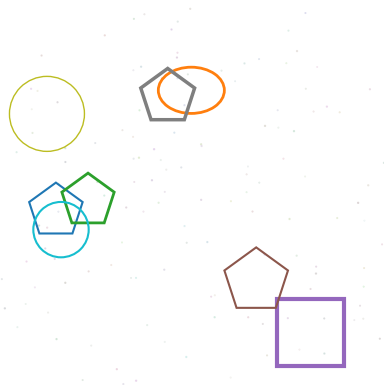[{"shape": "pentagon", "thickness": 1.5, "radius": 0.37, "center": [0.145, 0.453]}, {"shape": "oval", "thickness": 2, "radius": 0.43, "center": [0.497, 0.765]}, {"shape": "pentagon", "thickness": 2, "radius": 0.36, "center": [0.229, 0.479]}, {"shape": "square", "thickness": 3, "radius": 0.43, "center": [0.806, 0.136]}, {"shape": "pentagon", "thickness": 1.5, "radius": 0.43, "center": [0.665, 0.271]}, {"shape": "pentagon", "thickness": 2.5, "radius": 0.37, "center": [0.436, 0.749]}, {"shape": "circle", "thickness": 1, "radius": 0.49, "center": [0.122, 0.704]}, {"shape": "circle", "thickness": 1.5, "radius": 0.36, "center": [0.158, 0.404]}]